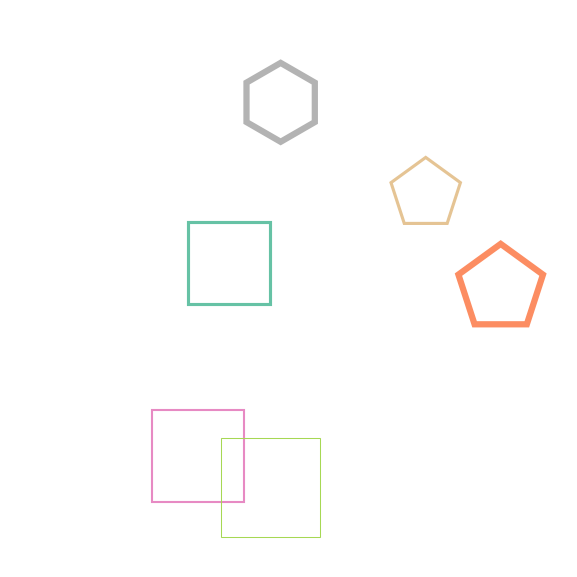[{"shape": "square", "thickness": 1.5, "radius": 0.35, "center": [0.397, 0.544]}, {"shape": "pentagon", "thickness": 3, "radius": 0.38, "center": [0.867, 0.5]}, {"shape": "square", "thickness": 1, "radius": 0.4, "center": [0.343, 0.21]}, {"shape": "square", "thickness": 0.5, "radius": 0.43, "center": [0.469, 0.155]}, {"shape": "pentagon", "thickness": 1.5, "radius": 0.32, "center": [0.737, 0.663]}, {"shape": "hexagon", "thickness": 3, "radius": 0.34, "center": [0.486, 0.822]}]